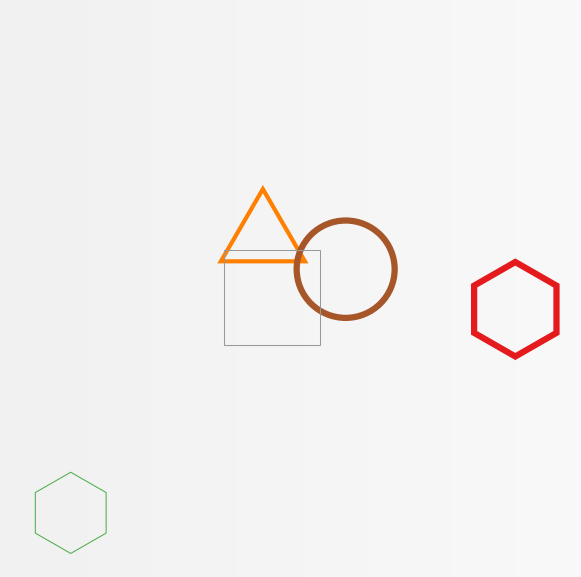[{"shape": "hexagon", "thickness": 3, "radius": 0.41, "center": [0.887, 0.464]}, {"shape": "hexagon", "thickness": 0.5, "radius": 0.35, "center": [0.122, 0.111]}, {"shape": "triangle", "thickness": 2, "radius": 0.42, "center": [0.452, 0.588]}, {"shape": "circle", "thickness": 3, "radius": 0.42, "center": [0.595, 0.533]}, {"shape": "square", "thickness": 0.5, "radius": 0.41, "center": [0.468, 0.483]}]